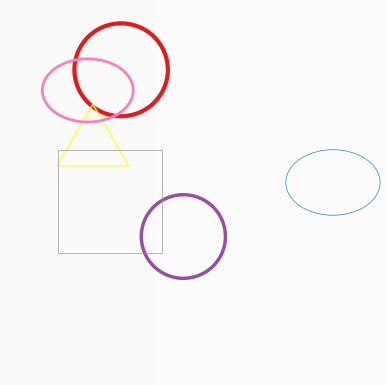[{"shape": "circle", "thickness": 3, "radius": 0.6, "center": [0.313, 0.819]}, {"shape": "oval", "thickness": 0.5, "radius": 0.61, "center": [0.859, 0.526]}, {"shape": "circle", "thickness": 2.5, "radius": 0.54, "center": [0.473, 0.386]}, {"shape": "triangle", "thickness": 1, "radius": 0.53, "center": [0.239, 0.622]}, {"shape": "oval", "thickness": 2, "radius": 0.59, "center": [0.226, 0.765]}, {"shape": "square", "thickness": 0.5, "radius": 0.67, "center": [0.284, 0.477]}]